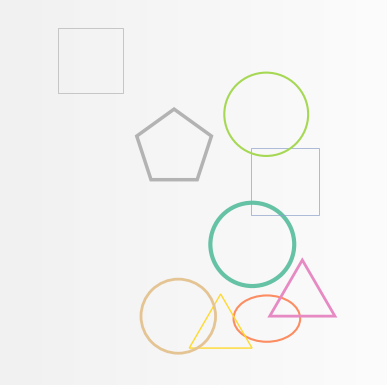[{"shape": "circle", "thickness": 3, "radius": 0.54, "center": [0.651, 0.365]}, {"shape": "oval", "thickness": 1.5, "radius": 0.43, "center": [0.689, 0.172]}, {"shape": "square", "thickness": 0.5, "radius": 0.44, "center": [0.735, 0.528]}, {"shape": "triangle", "thickness": 2, "radius": 0.49, "center": [0.78, 0.227]}, {"shape": "circle", "thickness": 1.5, "radius": 0.54, "center": [0.687, 0.703]}, {"shape": "triangle", "thickness": 1, "radius": 0.47, "center": [0.569, 0.143]}, {"shape": "circle", "thickness": 2, "radius": 0.48, "center": [0.46, 0.179]}, {"shape": "square", "thickness": 0.5, "radius": 0.42, "center": [0.233, 0.843]}, {"shape": "pentagon", "thickness": 2.5, "radius": 0.51, "center": [0.449, 0.615]}]